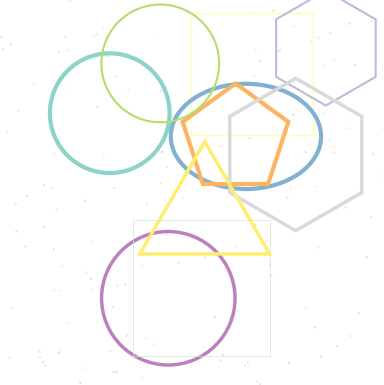[{"shape": "circle", "thickness": 3, "radius": 0.78, "center": [0.285, 0.706]}, {"shape": "square", "thickness": 1, "radius": 0.79, "center": [0.654, 0.807]}, {"shape": "hexagon", "thickness": 1.5, "radius": 0.75, "center": [0.846, 0.875]}, {"shape": "oval", "thickness": 3, "radius": 0.98, "center": [0.639, 0.646]}, {"shape": "pentagon", "thickness": 3, "radius": 0.72, "center": [0.612, 0.639]}, {"shape": "circle", "thickness": 1.5, "radius": 0.76, "center": [0.416, 0.835]}, {"shape": "hexagon", "thickness": 2.5, "radius": 0.99, "center": [0.768, 0.599]}, {"shape": "circle", "thickness": 2.5, "radius": 0.87, "center": [0.437, 0.225]}, {"shape": "square", "thickness": 0.5, "radius": 0.89, "center": [0.524, 0.252]}, {"shape": "triangle", "thickness": 2.5, "radius": 0.97, "center": [0.532, 0.438]}]